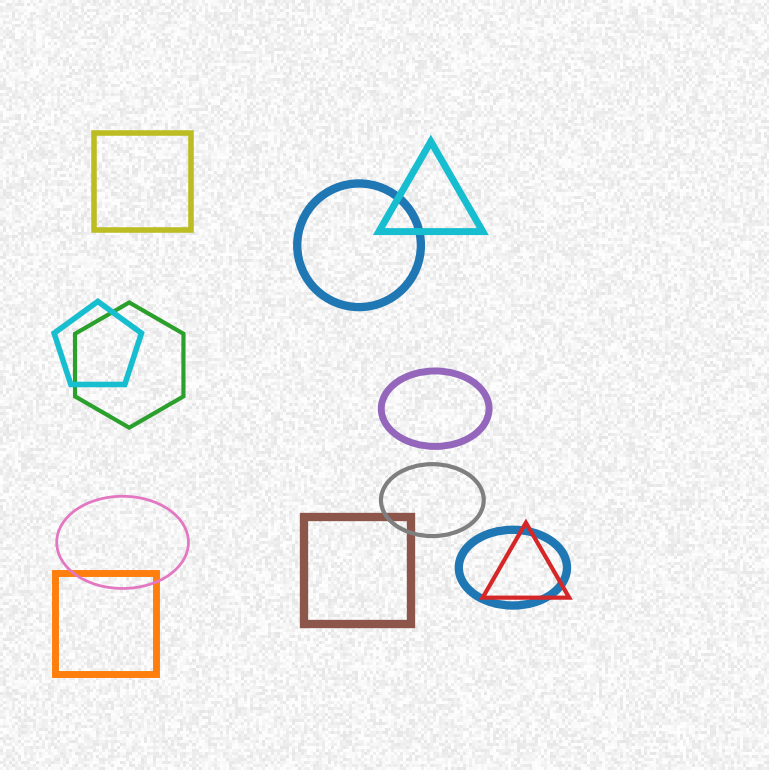[{"shape": "oval", "thickness": 3, "radius": 0.35, "center": [0.666, 0.263]}, {"shape": "circle", "thickness": 3, "radius": 0.4, "center": [0.466, 0.681]}, {"shape": "square", "thickness": 2.5, "radius": 0.33, "center": [0.137, 0.19]}, {"shape": "hexagon", "thickness": 1.5, "radius": 0.41, "center": [0.168, 0.526]}, {"shape": "triangle", "thickness": 1.5, "radius": 0.32, "center": [0.683, 0.256]}, {"shape": "oval", "thickness": 2.5, "radius": 0.35, "center": [0.565, 0.469]}, {"shape": "square", "thickness": 3, "radius": 0.35, "center": [0.465, 0.259]}, {"shape": "oval", "thickness": 1, "radius": 0.43, "center": [0.159, 0.296]}, {"shape": "oval", "thickness": 1.5, "radius": 0.33, "center": [0.561, 0.35]}, {"shape": "square", "thickness": 2, "radius": 0.32, "center": [0.185, 0.764]}, {"shape": "triangle", "thickness": 2.5, "radius": 0.39, "center": [0.56, 0.738]}, {"shape": "pentagon", "thickness": 2, "radius": 0.3, "center": [0.127, 0.549]}]